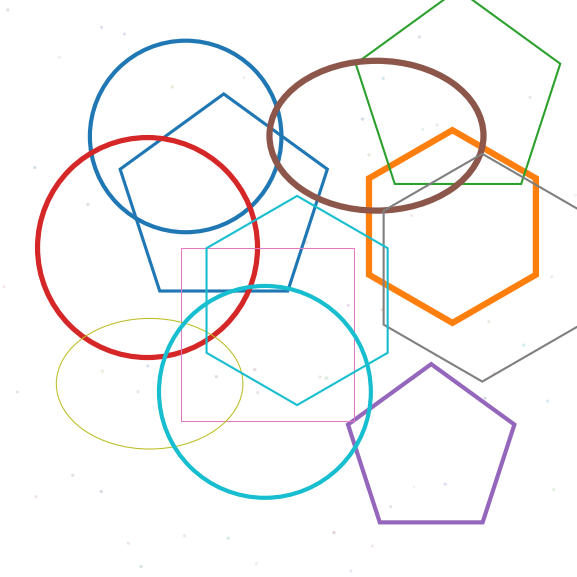[{"shape": "circle", "thickness": 2, "radius": 0.83, "center": [0.321, 0.763]}, {"shape": "pentagon", "thickness": 1.5, "radius": 0.94, "center": [0.387, 0.648]}, {"shape": "hexagon", "thickness": 3, "radius": 0.83, "center": [0.783, 0.607]}, {"shape": "pentagon", "thickness": 1, "radius": 0.93, "center": [0.793, 0.831]}, {"shape": "circle", "thickness": 2.5, "radius": 0.95, "center": [0.255, 0.57]}, {"shape": "pentagon", "thickness": 2, "radius": 0.76, "center": [0.747, 0.217]}, {"shape": "oval", "thickness": 3, "radius": 0.93, "center": [0.652, 0.764]}, {"shape": "square", "thickness": 0.5, "radius": 0.75, "center": [0.463, 0.42]}, {"shape": "hexagon", "thickness": 1, "radius": 0.99, "center": [0.835, 0.536]}, {"shape": "oval", "thickness": 0.5, "radius": 0.81, "center": [0.259, 0.335]}, {"shape": "hexagon", "thickness": 1, "radius": 0.91, "center": [0.514, 0.479]}, {"shape": "circle", "thickness": 2, "radius": 0.92, "center": [0.459, 0.321]}]